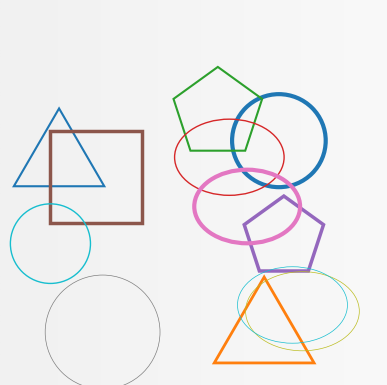[{"shape": "circle", "thickness": 3, "radius": 0.6, "center": [0.72, 0.635]}, {"shape": "triangle", "thickness": 1.5, "radius": 0.67, "center": [0.152, 0.584]}, {"shape": "triangle", "thickness": 2, "radius": 0.74, "center": [0.682, 0.132]}, {"shape": "pentagon", "thickness": 1.5, "radius": 0.6, "center": [0.562, 0.706]}, {"shape": "oval", "thickness": 1, "radius": 0.71, "center": [0.592, 0.592]}, {"shape": "pentagon", "thickness": 2.5, "radius": 0.54, "center": [0.733, 0.383]}, {"shape": "square", "thickness": 2.5, "radius": 0.6, "center": [0.248, 0.54]}, {"shape": "oval", "thickness": 3, "radius": 0.68, "center": [0.638, 0.464]}, {"shape": "circle", "thickness": 0.5, "radius": 0.74, "center": [0.265, 0.137]}, {"shape": "oval", "thickness": 0.5, "radius": 0.73, "center": [0.781, 0.192]}, {"shape": "oval", "thickness": 0.5, "radius": 0.71, "center": [0.755, 0.208]}, {"shape": "circle", "thickness": 1, "radius": 0.52, "center": [0.13, 0.367]}]